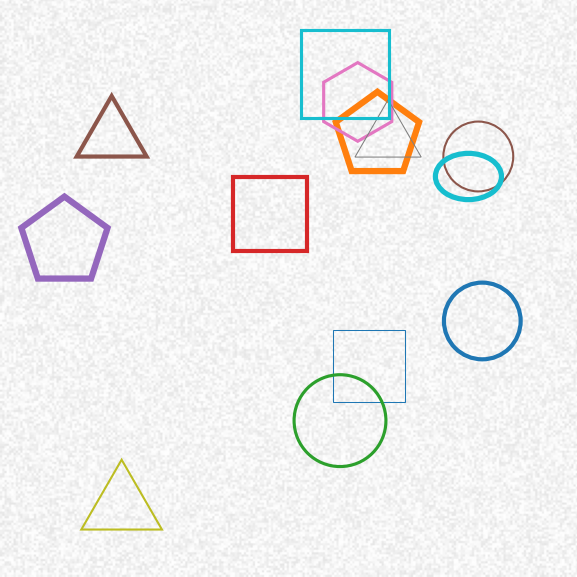[{"shape": "circle", "thickness": 2, "radius": 0.33, "center": [0.835, 0.443]}, {"shape": "square", "thickness": 0.5, "radius": 0.31, "center": [0.639, 0.366]}, {"shape": "pentagon", "thickness": 3, "radius": 0.38, "center": [0.654, 0.764]}, {"shape": "circle", "thickness": 1.5, "radius": 0.4, "center": [0.589, 0.271]}, {"shape": "square", "thickness": 2, "radius": 0.32, "center": [0.467, 0.629]}, {"shape": "pentagon", "thickness": 3, "radius": 0.39, "center": [0.112, 0.58]}, {"shape": "triangle", "thickness": 2, "radius": 0.35, "center": [0.193, 0.763]}, {"shape": "circle", "thickness": 1, "radius": 0.3, "center": [0.828, 0.728]}, {"shape": "hexagon", "thickness": 1.5, "radius": 0.34, "center": [0.619, 0.823]}, {"shape": "triangle", "thickness": 0.5, "radius": 0.33, "center": [0.672, 0.76]}, {"shape": "triangle", "thickness": 1, "radius": 0.4, "center": [0.211, 0.122]}, {"shape": "square", "thickness": 1.5, "radius": 0.38, "center": [0.598, 0.871]}, {"shape": "oval", "thickness": 2.5, "radius": 0.29, "center": [0.811, 0.694]}]